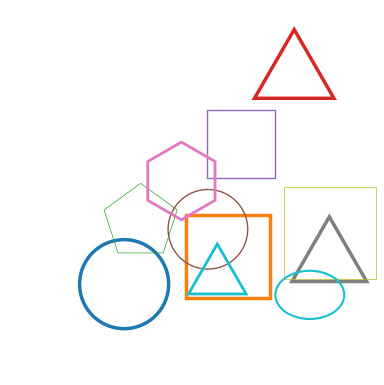[{"shape": "circle", "thickness": 2.5, "radius": 0.58, "center": [0.322, 0.262]}, {"shape": "square", "thickness": 2.5, "radius": 0.54, "center": [0.592, 0.334]}, {"shape": "pentagon", "thickness": 0.5, "radius": 0.5, "center": [0.365, 0.424]}, {"shape": "triangle", "thickness": 2.5, "radius": 0.6, "center": [0.764, 0.804]}, {"shape": "square", "thickness": 1, "radius": 0.44, "center": [0.626, 0.625]}, {"shape": "circle", "thickness": 1, "radius": 0.52, "center": [0.54, 0.404]}, {"shape": "hexagon", "thickness": 2, "radius": 0.5, "center": [0.471, 0.53]}, {"shape": "triangle", "thickness": 2.5, "radius": 0.56, "center": [0.855, 0.325]}, {"shape": "square", "thickness": 0.5, "radius": 0.6, "center": [0.858, 0.394]}, {"shape": "triangle", "thickness": 2, "radius": 0.43, "center": [0.564, 0.28]}, {"shape": "oval", "thickness": 1.5, "radius": 0.45, "center": [0.805, 0.234]}]